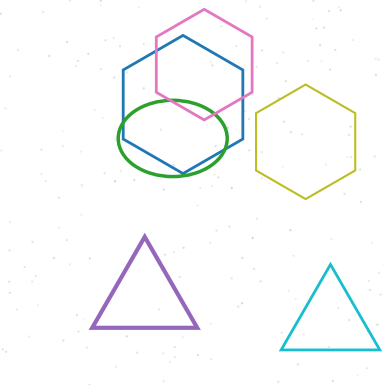[{"shape": "hexagon", "thickness": 2, "radius": 0.9, "center": [0.475, 0.729]}, {"shape": "oval", "thickness": 2.5, "radius": 0.71, "center": [0.449, 0.64]}, {"shape": "triangle", "thickness": 3, "radius": 0.79, "center": [0.376, 0.227]}, {"shape": "hexagon", "thickness": 2, "radius": 0.72, "center": [0.53, 0.832]}, {"shape": "hexagon", "thickness": 1.5, "radius": 0.74, "center": [0.794, 0.632]}, {"shape": "triangle", "thickness": 2, "radius": 0.74, "center": [0.858, 0.165]}]